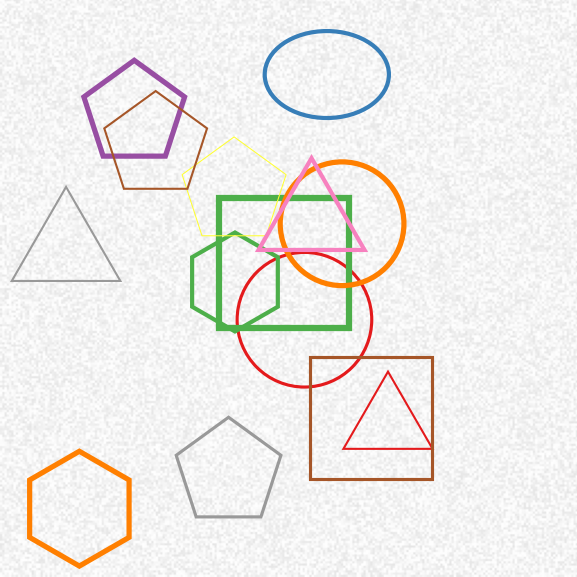[{"shape": "triangle", "thickness": 1, "radius": 0.45, "center": [0.672, 0.266]}, {"shape": "circle", "thickness": 1.5, "radius": 0.58, "center": [0.527, 0.445]}, {"shape": "oval", "thickness": 2, "radius": 0.54, "center": [0.566, 0.87]}, {"shape": "hexagon", "thickness": 2, "radius": 0.43, "center": [0.407, 0.511]}, {"shape": "square", "thickness": 3, "radius": 0.56, "center": [0.492, 0.543]}, {"shape": "pentagon", "thickness": 2.5, "radius": 0.46, "center": [0.232, 0.803]}, {"shape": "hexagon", "thickness": 2.5, "radius": 0.5, "center": [0.137, 0.118]}, {"shape": "circle", "thickness": 2.5, "radius": 0.54, "center": [0.592, 0.612]}, {"shape": "pentagon", "thickness": 0.5, "radius": 0.47, "center": [0.405, 0.667]}, {"shape": "pentagon", "thickness": 1, "radius": 0.47, "center": [0.27, 0.748]}, {"shape": "square", "thickness": 1.5, "radius": 0.53, "center": [0.642, 0.275]}, {"shape": "triangle", "thickness": 2, "radius": 0.53, "center": [0.539, 0.619]}, {"shape": "pentagon", "thickness": 1.5, "radius": 0.48, "center": [0.396, 0.181]}, {"shape": "triangle", "thickness": 1, "radius": 0.54, "center": [0.114, 0.567]}]